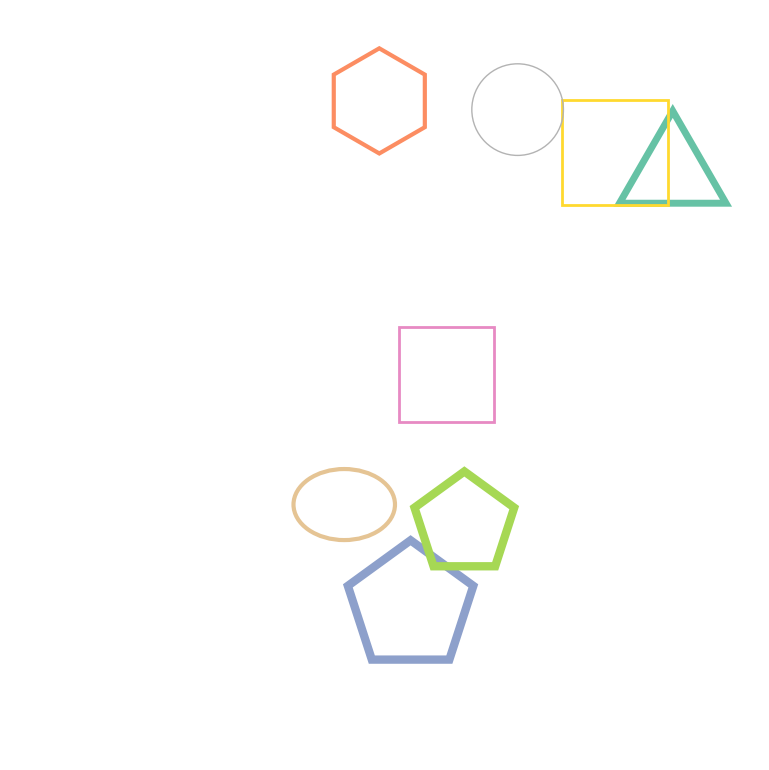[{"shape": "triangle", "thickness": 2.5, "radius": 0.4, "center": [0.874, 0.776]}, {"shape": "hexagon", "thickness": 1.5, "radius": 0.34, "center": [0.493, 0.869]}, {"shape": "pentagon", "thickness": 3, "radius": 0.43, "center": [0.533, 0.213]}, {"shape": "square", "thickness": 1, "radius": 0.31, "center": [0.58, 0.513]}, {"shape": "pentagon", "thickness": 3, "radius": 0.34, "center": [0.603, 0.32]}, {"shape": "square", "thickness": 1, "radius": 0.34, "center": [0.799, 0.802]}, {"shape": "oval", "thickness": 1.5, "radius": 0.33, "center": [0.447, 0.345]}, {"shape": "circle", "thickness": 0.5, "radius": 0.3, "center": [0.672, 0.858]}]